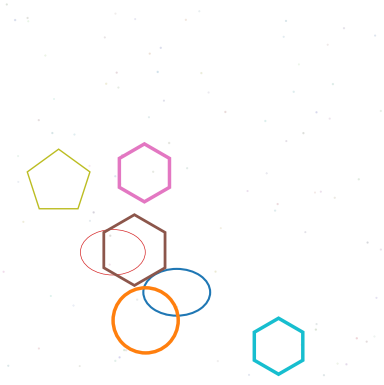[{"shape": "oval", "thickness": 1.5, "radius": 0.43, "center": [0.459, 0.241]}, {"shape": "circle", "thickness": 2.5, "radius": 0.42, "center": [0.378, 0.168]}, {"shape": "oval", "thickness": 0.5, "radius": 0.42, "center": [0.293, 0.345]}, {"shape": "hexagon", "thickness": 2, "radius": 0.46, "center": [0.349, 0.35]}, {"shape": "hexagon", "thickness": 2.5, "radius": 0.38, "center": [0.375, 0.551]}, {"shape": "pentagon", "thickness": 1, "radius": 0.43, "center": [0.152, 0.527]}, {"shape": "hexagon", "thickness": 2.5, "radius": 0.36, "center": [0.724, 0.101]}]